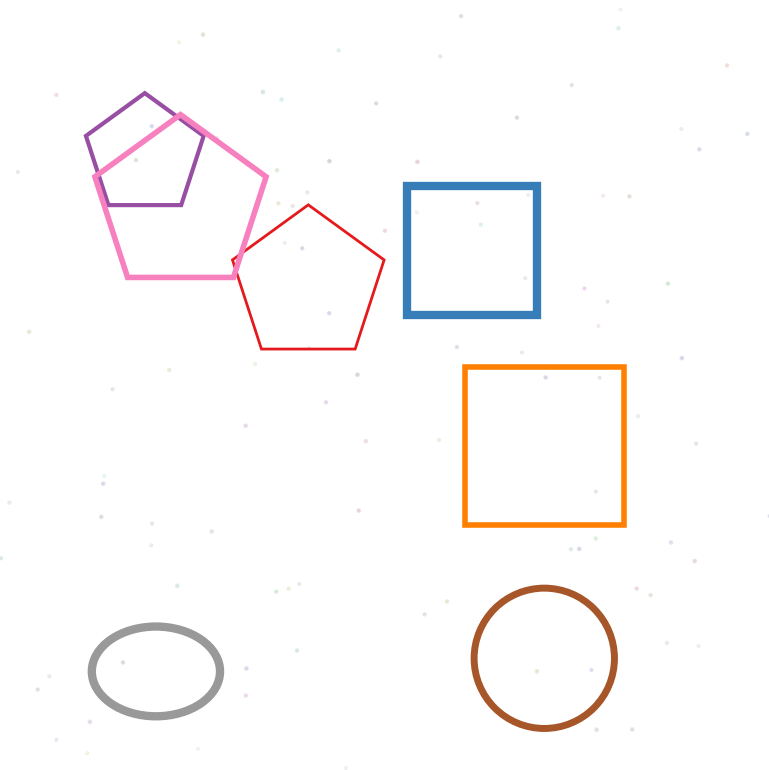[{"shape": "pentagon", "thickness": 1, "radius": 0.52, "center": [0.4, 0.63]}, {"shape": "square", "thickness": 3, "radius": 0.42, "center": [0.613, 0.675]}, {"shape": "pentagon", "thickness": 1.5, "radius": 0.4, "center": [0.188, 0.799]}, {"shape": "square", "thickness": 2, "radius": 0.51, "center": [0.707, 0.421]}, {"shape": "circle", "thickness": 2.5, "radius": 0.46, "center": [0.707, 0.145]}, {"shape": "pentagon", "thickness": 2, "radius": 0.58, "center": [0.234, 0.734]}, {"shape": "oval", "thickness": 3, "radius": 0.42, "center": [0.203, 0.128]}]